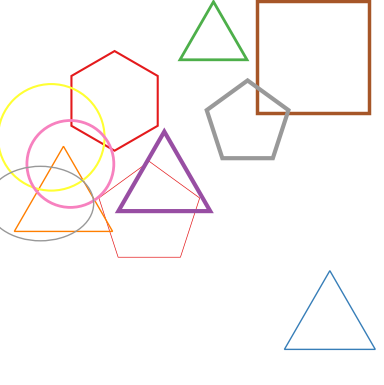[{"shape": "hexagon", "thickness": 1.5, "radius": 0.65, "center": [0.298, 0.738]}, {"shape": "pentagon", "thickness": 0.5, "radius": 0.69, "center": [0.388, 0.443]}, {"shape": "triangle", "thickness": 1, "radius": 0.68, "center": [0.857, 0.161]}, {"shape": "triangle", "thickness": 2, "radius": 0.5, "center": [0.554, 0.895]}, {"shape": "triangle", "thickness": 3, "radius": 0.69, "center": [0.427, 0.52]}, {"shape": "triangle", "thickness": 1, "radius": 0.74, "center": [0.165, 0.473]}, {"shape": "circle", "thickness": 1.5, "radius": 0.69, "center": [0.133, 0.643]}, {"shape": "square", "thickness": 2.5, "radius": 0.73, "center": [0.814, 0.852]}, {"shape": "circle", "thickness": 2, "radius": 0.56, "center": [0.183, 0.574]}, {"shape": "oval", "thickness": 1, "radius": 0.69, "center": [0.105, 0.471]}, {"shape": "pentagon", "thickness": 3, "radius": 0.56, "center": [0.643, 0.679]}]